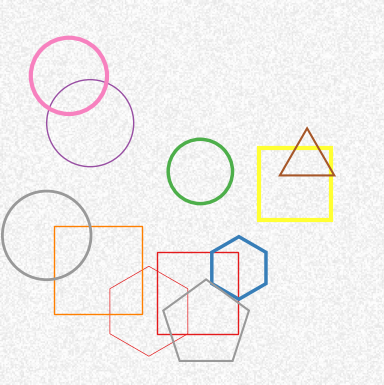[{"shape": "square", "thickness": 1, "radius": 0.53, "center": [0.513, 0.238]}, {"shape": "hexagon", "thickness": 0.5, "radius": 0.58, "center": [0.387, 0.192]}, {"shape": "hexagon", "thickness": 2.5, "radius": 0.41, "center": [0.62, 0.304]}, {"shape": "circle", "thickness": 2.5, "radius": 0.42, "center": [0.52, 0.555]}, {"shape": "circle", "thickness": 1, "radius": 0.57, "center": [0.234, 0.68]}, {"shape": "square", "thickness": 1, "radius": 0.57, "center": [0.254, 0.299]}, {"shape": "square", "thickness": 3, "radius": 0.47, "center": [0.766, 0.522]}, {"shape": "triangle", "thickness": 1.5, "radius": 0.41, "center": [0.798, 0.585]}, {"shape": "circle", "thickness": 3, "radius": 0.5, "center": [0.179, 0.803]}, {"shape": "pentagon", "thickness": 1.5, "radius": 0.59, "center": [0.535, 0.157]}, {"shape": "circle", "thickness": 2, "radius": 0.58, "center": [0.121, 0.389]}]